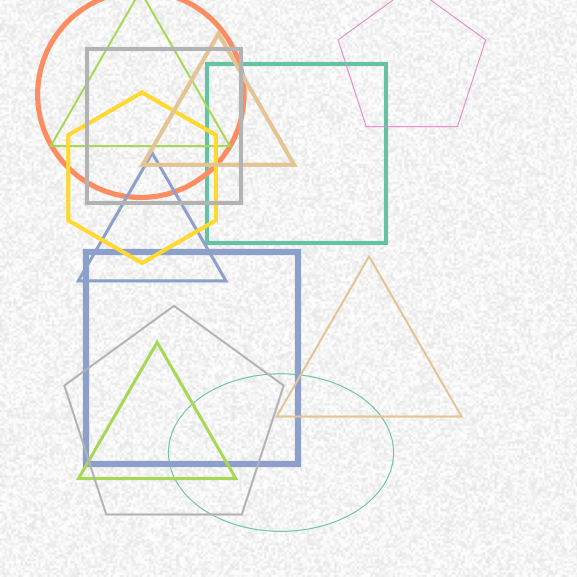[{"shape": "square", "thickness": 2, "radius": 0.77, "center": [0.513, 0.733]}, {"shape": "oval", "thickness": 0.5, "radius": 0.97, "center": [0.487, 0.215]}, {"shape": "circle", "thickness": 2.5, "radius": 0.89, "center": [0.244, 0.836]}, {"shape": "square", "thickness": 3, "radius": 0.92, "center": [0.333, 0.379]}, {"shape": "triangle", "thickness": 1.5, "radius": 0.74, "center": [0.264, 0.587]}, {"shape": "pentagon", "thickness": 0.5, "radius": 0.67, "center": [0.713, 0.889]}, {"shape": "triangle", "thickness": 1, "radius": 0.9, "center": [0.243, 0.836]}, {"shape": "triangle", "thickness": 1.5, "radius": 0.79, "center": [0.272, 0.249]}, {"shape": "hexagon", "thickness": 2, "radius": 0.74, "center": [0.246, 0.691]}, {"shape": "triangle", "thickness": 2, "radius": 0.76, "center": [0.378, 0.789]}, {"shape": "triangle", "thickness": 1, "radius": 0.92, "center": [0.639, 0.37]}, {"shape": "pentagon", "thickness": 1, "radius": 1.0, "center": [0.301, 0.27]}, {"shape": "square", "thickness": 2, "radius": 0.67, "center": [0.284, 0.781]}]